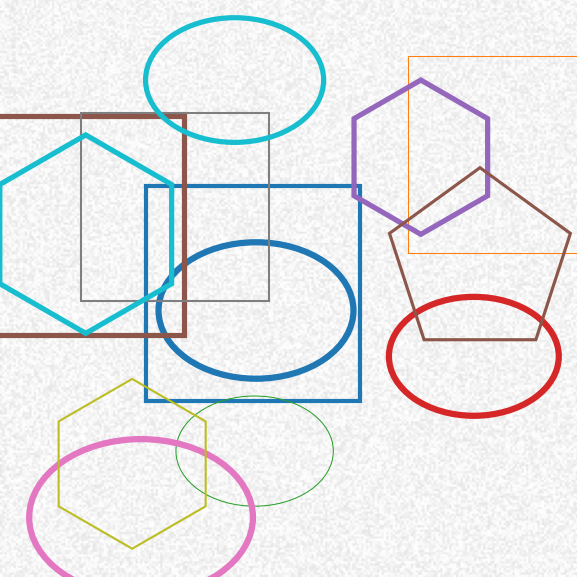[{"shape": "oval", "thickness": 3, "radius": 0.84, "center": [0.443, 0.461]}, {"shape": "square", "thickness": 2, "radius": 0.93, "center": [0.438, 0.491]}, {"shape": "square", "thickness": 0.5, "radius": 0.85, "center": [0.877, 0.732]}, {"shape": "oval", "thickness": 0.5, "radius": 0.68, "center": [0.441, 0.218]}, {"shape": "oval", "thickness": 3, "radius": 0.74, "center": [0.821, 0.382]}, {"shape": "hexagon", "thickness": 2.5, "radius": 0.67, "center": [0.729, 0.727]}, {"shape": "square", "thickness": 2.5, "radius": 0.95, "center": [0.128, 0.609]}, {"shape": "pentagon", "thickness": 1.5, "radius": 0.82, "center": [0.831, 0.544]}, {"shape": "oval", "thickness": 3, "radius": 0.97, "center": [0.244, 0.103]}, {"shape": "square", "thickness": 1, "radius": 0.82, "center": [0.303, 0.641]}, {"shape": "hexagon", "thickness": 1, "radius": 0.73, "center": [0.229, 0.196]}, {"shape": "oval", "thickness": 2.5, "radius": 0.77, "center": [0.406, 0.861]}, {"shape": "hexagon", "thickness": 2.5, "radius": 0.86, "center": [0.148, 0.594]}]